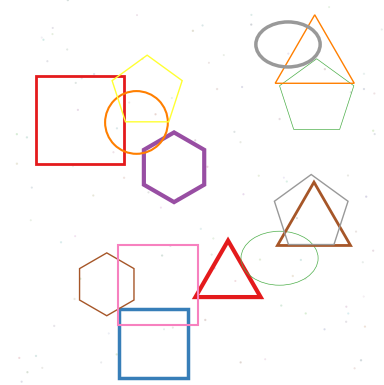[{"shape": "triangle", "thickness": 3, "radius": 0.49, "center": [0.592, 0.277]}, {"shape": "square", "thickness": 2, "radius": 0.57, "center": [0.208, 0.689]}, {"shape": "square", "thickness": 2.5, "radius": 0.44, "center": [0.399, 0.108]}, {"shape": "oval", "thickness": 0.5, "radius": 0.5, "center": [0.726, 0.329]}, {"shape": "pentagon", "thickness": 0.5, "radius": 0.51, "center": [0.823, 0.746]}, {"shape": "hexagon", "thickness": 3, "radius": 0.45, "center": [0.452, 0.566]}, {"shape": "circle", "thickness": 1.5, "radius": 0.41, "center": [0.354, 0.682]}, {"shape": "triangle", "thickness": 1, "radius": 0.59, "center": [0.817, 0.843]}, {"shape": "pentagon", "thickness": 1, "radius": 0.48, "center": [0.382, 0.761]}, {"shape": "triangle", "thickness": 2, "radius": 0.55, "center": [0.816, 0.417]}, {"shape": "hexagon", "thickness": 1, "radius": 0.41, "center": [0.277, 0.262]}, {"shape": "square", "thickness": 1.5, "radius": 0.52, "center": [0.41, 0.26]}, {"shape": "pentagon", "thickness": 1, "radius": 0.5, "center": [0.808, 0.446]}, {"shape": "oval", "thickness": 2.5, "radius": 0.42, "center": [0.748, 0.885]}]